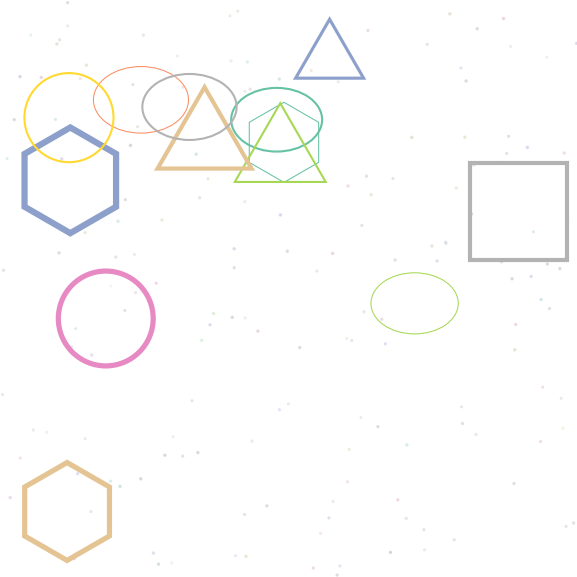[{"shape": "hexagon", "thickness": 0.5, "radius": 0.35, "center": [0.492, 0.753]}, {"shape": "oval", "thickness": 1, "radius": 0.39, "center": [0.479, 0.792]}, {"shape": "oval", "thickness": 0.5, "radius": 0.41, "center": [0.244, 0.826]}, {"shape": "triangle", "thickness": 1.5, "radius": 0.34, "center": [0.571, 0.898]}, {"shape": "hexagon", "thickness": 3, "radius": 0.46, "center": [0.122, 0.687]}, {"shape": "circle", "thickness": 2.5, "radius": 0.41, "center": [0.183, 0.448]}, {"shape": "triangle", "thickness": 1, "radius": 0.45, "center": [0.485, 0.729]}, {"shape": "oval", "thickness": 0.5, "radius": 0.38, "center": [0.718, 0.474]}, {"shape": "circle", "thickness": 1, "radius": 0.39, "center": [0.119, 0.795]}, {"shape": "triangle", "thickness": 2, "radius": 0.47, "center": [0.354, 0.754]}, {"shape": "hexagon", "thickness": 2.5, "radius": 0.42, "center": [0.116, 0.113]}, {"shape": "square", "thickness": 2, "radius": 0.42, "center": [0.898, 0.633]}, {"shape": "oval", "thickness": 1, "radius": 0.41, "center": [0.328, 0.814]}]